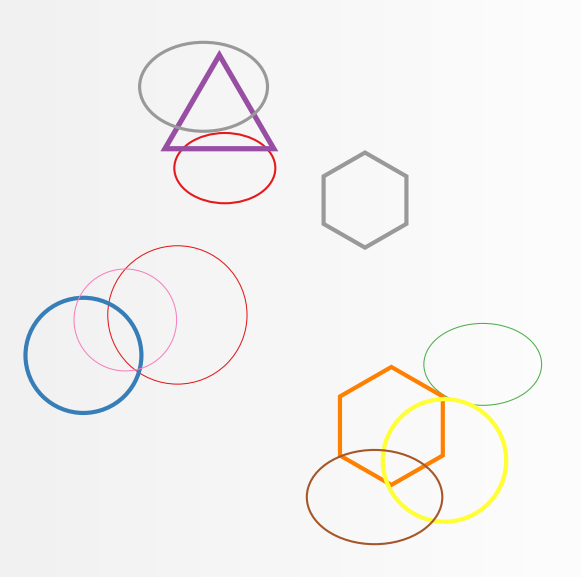[{"shape": "oval", "thickness": 1, "radius": 0.43, "center": [0.387, 0.708]}, {"shape": "circle", "thickness": 0.5, "radius": 0.6, "center": [0.305, 0.454]}, {"shape": "circle", "thickness": 2, "radius": 0.5, "center": [0.144, 0.384]}, {"shape": "oval", "thickness": 0.5, "radius": 0.51, "center": [0.831, 0.368]}, {"shape": "triangle", "thickness": 2.5, "radius": 0.54, "center": [0.377, 0.796]}, {"shape": "hexagon", "thickness": 2, "radius": 0.51, "center": [0.673, 0.262]}, {"shape": "circle", "thickness": 2, "radius": 0.53, "center": [0.765, 0.202]}, {"shape": "oval", "thickness": 1, "radius": 0.58, "center": [0.644, 0.138]}, {"shape": "circle", "thickness": 0.5, "radius": 0.44, "center": [0.216, 0.445]}, {"shape": "oval", "thickness": 1.5, "radius": 0.55, "center": [0.35, 0.849]}, {"shape": "hexagon", "thickness": 2, "radius": 0.41, "center": [0.628, 0.653]}]